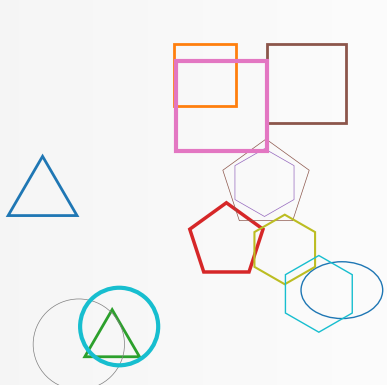[{"shape": "triangle", "thickness": 2, "radius": 0.51, "center": [0.11, 0.491]}, {"shape": "oval", "thickness": 1, "radius": 0.53, "center": [0.882, 0.246]}, {"shape": "square", "thickness": 2, "radius": 0.4, "center": [0.529, 0.804]}, {"shape": "triangle", "thickness": 2, "radius": 0.41, "center": [0.289, 0.114]}, {"shape": "pentagon", "thickness": 2.5, "radius": 0.5, "center": [0.584, 0.374]}, {"shape": "hexagon", "thickness": 0.5, "radius": 0.44, "center": [0.683, 0.526]}, {"shape": "pentagon", "thickness": 0.5, "radius": 0.59, "center": [0.686, 0.522]}, {"shape": "square", "thickness": 2, "radius": 0.51, "center": [0.791, 0.782]}, {"shape": "square", "thickness": 3, "radius": 0.59, "center": [0.572, 0.724]}, {"shape": "circle", "thickness": 0.5, "radius": 0.59, "center": [0.203, 0.106]}, {"shape": "hexagon", "thickness": 1.5, "radius": 0.45, "center": [0.735, 0.352]}, {"shape": "hexagon", "thickness": 1, "radius": 0.5, "center": [0.823, 0.237]}, {"shape": "circle", "thickness": 3, "radius": 0.5, "center": [0.308, 0.152]}]